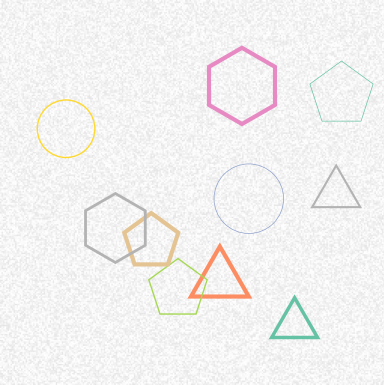[{"shape": "triangle", "thickness": 2.5, "radius": 0.34, "center": [0.765, 0.158]}, {"shape": "pentagon", "thickness": 0.5, "radius": 0.43, "center": [0.887, 0.755]}, {"shape": "triangle", "thickness": 3, "radius": 0.43, "center": [0.571, 0.273]}, {"shape": "circle", "thickness": 0.5, "radius": 0.45, "center": [0.646, 0.484]}, {"shape": "hexagon", "thickness": 3, "radius": 0.49, "center": [0.629, 0.777]}, {"shape": "pentagon", "thickness": 1, "radius": 0.4, "center": [0.462, 0.249]}, {"shape": "circle", "thickness": 1, "radius": 0.37, "center": [0.172, 0.666]}, {"shape": "pentagon", "thickness": 3, "radius": 0.37, "center": [0.393, 0.373]}, {"shape": "hexagon", "thickness": 2, "radius": 0.45, "center": [0.3, 0.408]}, {"shape": "triangle", "thickness": 1.5, "radius": 0.36, "center": [0.873, 0.498]}]